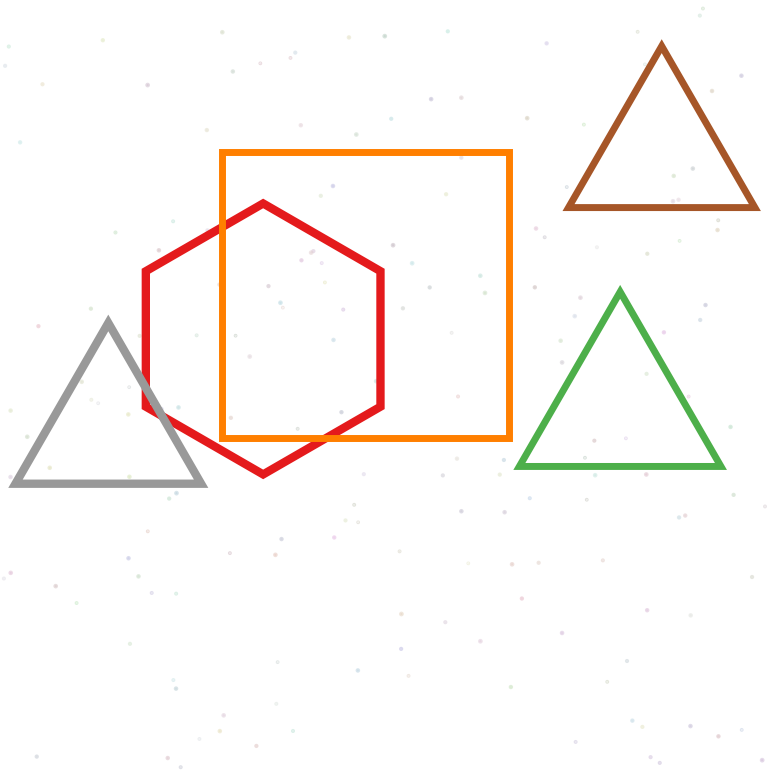[{"shape": "hexagon", "thickness": 3, "radius": 0.88, "center": [0.342, 0.56]}, {"shape": "triangle", "thickness": 2.5, "radius": 0.76, "center": [0.805, 0.47]}, {"shape": "square", "thickness": 2.5, "radius": 0.93, "center": [0.475, 0.617]}, {"shape": "triangle", "thickness": 2.5, "radius": 0.7, "center": [0.859, 0.8]}, {"shape": "triangle", "thickness": 3, "radius": 0.7, "center": [0.141, 0.441]}]